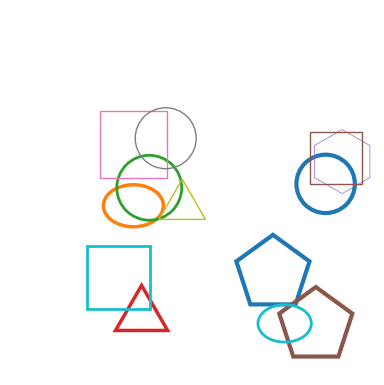[{"shape": "circle", "thickness": 3, "radius": 0.38, "center": [0.846, 0.522]}, {"shape": "pentagon", "thickness": 3, "radius": 0.5, "center": [0.709, 0.29]}, {"shape": "oval", "thickness": 2.5, "radius": 0.39, "center": [0.347, 0.466]}, {"shape": "circle", "thickness": 2, "radius": 0.42, "center": [0.388, 0.512]}, {"shape": "triangle", "thickness": 2.5, "radius": 0.39, "center": [0.368, 0.181]}, {"shape": "hexagon", "thickness": 0.5, "radius": 0.42, "center": [0.889, 0.58]}, {"shape": "pentagon", "thickness": 3, "radius": 0.5, "center": [0.82, 0.155]}, {"shape": "square", "thickness": 1, "radius": 0.34, "center": [0.873, 0.589]}, {"shape": "square", "thickness": 1, "radius": 0.44, "center": [0.346, 0.624]}, {"shape": "circle", "thickness": 1, "radius": 0.4, "center": [0.43, 0.641]}, {"shape": "triangle", "thickness": 1, "radius": 0.35, "center": [0.473, 0.465]}, {"shape": "oval", "thickness": 2, "radius": 0.35, "center": [0.739, 0.16]}, {"shape": "square", "thickness": 2, "radius": 0.41, "center": [0.307, 0.279]}]